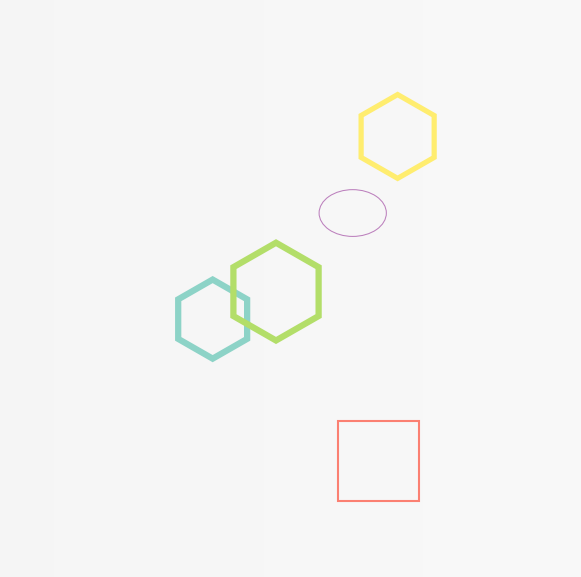[{"shape": "hexagon", "thickness": 3, "radius": 0.34, "center": [0.366, 0.447]}, {"shape": "square", "thickness": 1, "radius": 0.35, "center": [0.651, 0.201]}, {"shape": "hexagon", "thickness": 3, "radius": 0.42, "center": [0.475, 0.494]}, {"shape": "oval", "thickness": 0.5, "radius": 0.29, "center": [0.607, 0.63]}, {"shape": "hexagon", "thickness": 2.5, "radius": 0.36, "center": [0.684, 0.763]}]